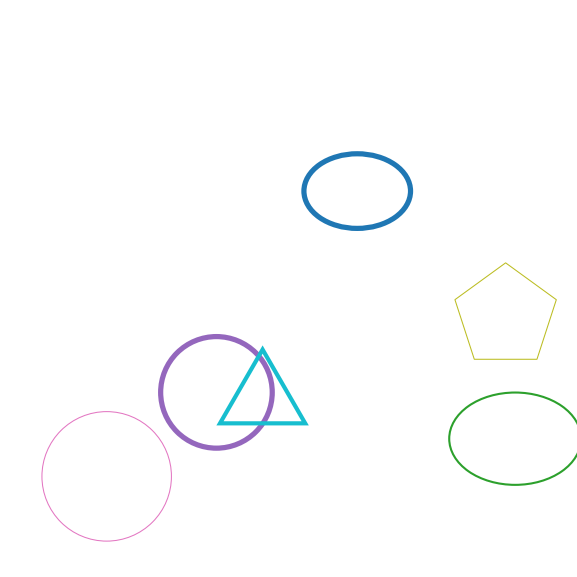[{"shape": "oval", "thickness": 2.5, "radius": 0.46, "center": [0.619, 0.668]}, {"shape": "oval", "thickness": 1, "radius": 0.57, "center": [0.892, 0.239]}, {"shape": "circle", "thickness": 2.5, "radius": 0.48, "center": [0.375, 0.32]}, {"shape": "circle", "thickness": 0.5, "radius": 0.56, "center": [0.185, 0.174]}, {"shape": "pentagon", "thickness": 0.5, "radius": 0.46, "center": [0.876, 0.452]}, {"shape": "triangle", "thickness": 2, "radius": 0.43, "center": [0.455, 0.309]}]